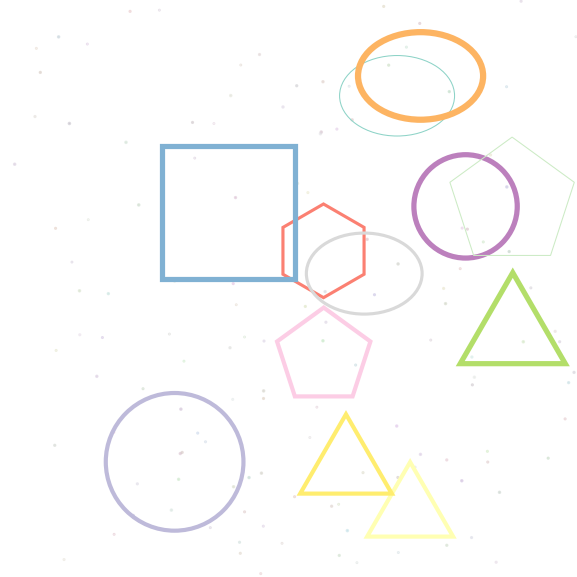[{"shape": "oval", "thickness": 0.5, "radius": 0.5, "center": [0.688, 0.833]}, {"shape": "triangle", "thickness": 2, "radius": 0.43, "center": [0.71, 0.113]}, {"shape": "circle", "thickness": 2, "radius": 0.6, "center": [0.302, 0.199]}, {"shape": "hexagon", "thickness": 1.5, "radius": 0.41, "center": [0.56, 0.565]}, {"shape": "square", "thickness": 2.5, "radius": 0.58, "center": [0.395, 0.631]}, {"shape": "oval", "thickness": 3, "radius": 0.54, "center": [0.728, 0.868]}, {"shape": "triangle", "thickness": 2.5, "radius": 0.53, "center": [0.888, 0.422]}, {"shape": "pentagon", "thickness": 2, "radius": 0.43, "center": [0.561, 0.381]}, {"shape": "oval", "thickness": 1.5, "radius": 0.5, "center": [0.631, 0.525]}, {"shape": "circle", "thickness": 2.5, "radius": 0.45, "center": [0.806, 0.642]}, {"shape": "pentagon", "thickness": 0.5, "radius": 0.57, "center": [0.887, 0.648]}, {"shape": "triangle", "thickness": 2, "radius": 0.46, "center": [0.599, 0.19]}]